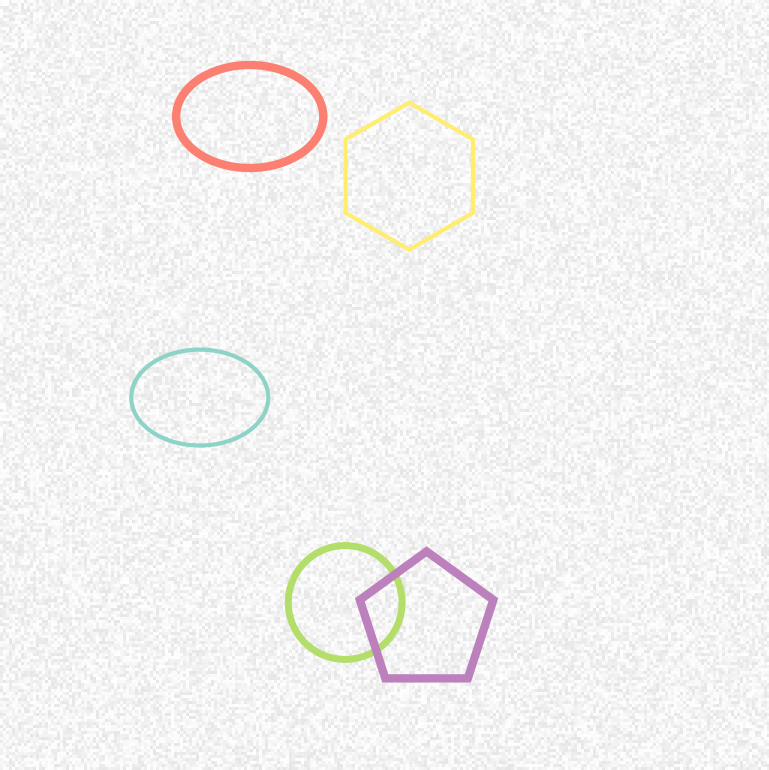[{"shape": "oval", "thickness": 1.5, "radius": 0.44, "center": [0.259, 0.484]}, {"shape": "oval", "thickness": 3, "radius": 0.48, "center": [0.324, 0.849]}, {"shape": "circle", "thickness": 2.5, "radius": 0.37, "center": [0.448, 0.218]}, {"shape": "pentagon", "thickness": 3, "radius": 0.46, "center": [0.554, 0.193]}, {"shape": "hexagon", "thickness": 1.5, "radius": 0.48, "center": [0.531, 0.771]}]